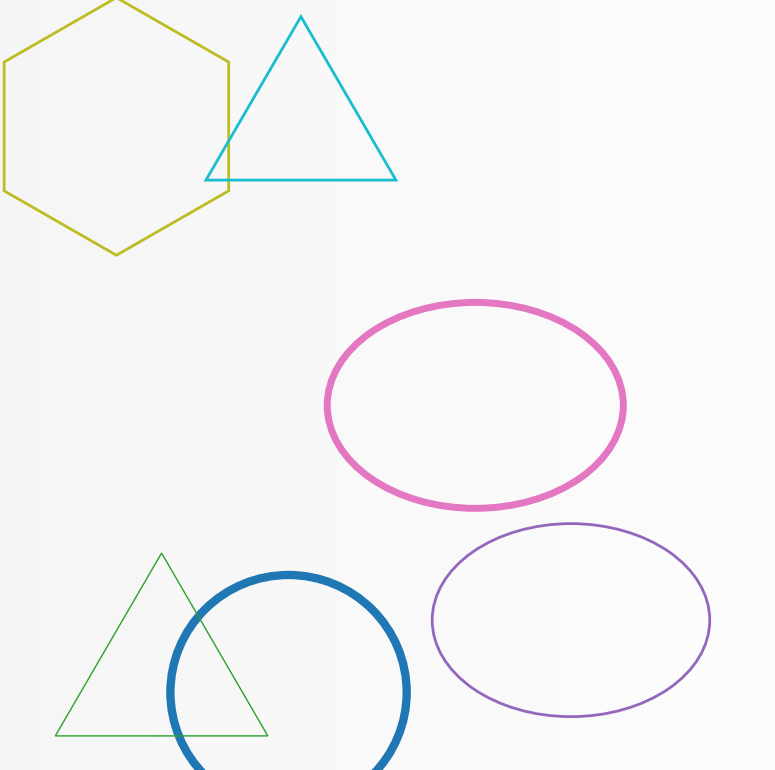[{"shape": "circle", "thickness": 3, "radius": 0.76, "center": [0.372, 0.101]}, {"shape": "triangle", "thickness": 0.5, "radius": 0.79, "center": [0.208, 0.123]}, {"shape": "oval", "thickness": 1, "radius": 0.9, "center": [0.737, 0.195]}, {"shape": "oval", "thickness": 2.5, "radius": 0.96, "center": [0.613, 0.474]}, {"shape": "hexagon", "thickness": 1, "radius": 0.84, "center": [0.15, 0.836]}, {"shape": "triangle", "thickness": 1, "radius": 0.71, "center": [0.388, 0.837]}]